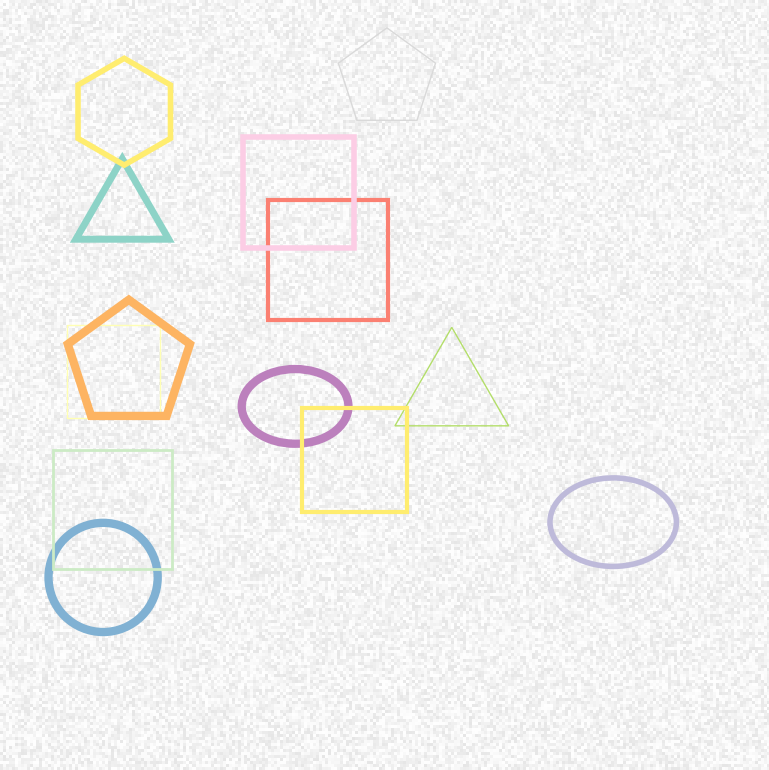[{"shape": "triangle", "thickness": 2.5, "radius": 0.35, "center": [0.159, 0.724]}, {"shape": "square", "thickness": 0.5, "radius": 0.3, "center": [0.147, 0.518]}, {"shape": "oval", "thickness": 2, "radius": 0.41, "center": [0.796, 0.322]}, {"shape": "square", "thickness": 1.5, "radius": 0.39, "center": [0.426, 0.662]}, {"shape": "circle", "thickness": 3, "radius": 0.35, "center": [0.134, 0.25]}, {"shape": "pentagon", "thickness": 3, "radius": 0.42, "center": [0.167, 0.527]}, {"shape": "triangle", "thickness": 0.5, "radius": 0.43, "center": [0.587, 0.49]}, {"shape": "square", "thickness": 2, "radius": 0.36, "center": [0.387, 0.75]}, {"shape": "pentagon", "thickness": 0.5, "radius": 0.33, "center": [0.503, 0.897]}, {"shape": "oval", "thickness": 3, "radius": 0.35, "center": [0.383, 0.472]}, {"shape": "square", "thickness": 1, "radius": 0.38, "center": [0.146, 0.338]}, {"shape": "hexagon", "thickness": 2, "radius": 0.35, "center": [0.161, 0.855]}, {"shape": "square", "thickness": 1.5, "radius": 0.34, "center": [0.461, 0.403]}]